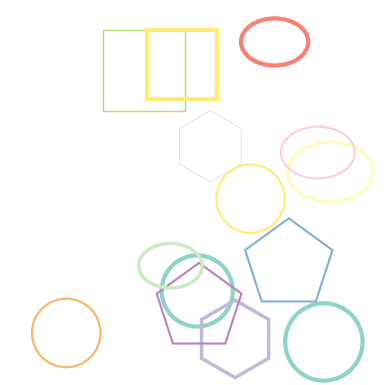[{"shape": "circle", "thickness": 3, "radius": 0.5, "center": [0.841, 0.112]}, {"shape": "circle", "thickness": 3, "radius": 0.46, "center": [0.512, 0.244]}, {"shape": "oval", "thickness": 2, "radius": 0.55, "center": [0.857, 0.553]}, {"shape": "hexagon", "thickness": 2.5, "radius": 0.5, "center": [0.611, 0.12]}, {"shape": "oval", "thickness": 3, "radius": 0.44, "center": [0.713, 0.891]}, {"shape": "pentagon", "thickness": 1.5, "radius": 0.6, "center": [0.75, 0.313]}, {"shape": "circle", "thickness": 1.5, "radius": 0.45, "center": [0.172, 0.135]}, {"shape": "square", "thickness": 1, "radius": 0.53, "center": [0.374, 0.817]}, {"shape": "oval", "thickness": 1.5, "radius": 0.48, "center": [0.826, 0.604]}, {"shape": "hexagon", "thickness": 0.5, "radius": 0.46, "center": [0.546, 0.62]}, {"shape": "pentagon", "thickness": 1.5, "radius": 0.58, "center": [0.517, 0.201]}, {"shape": "oval", "thickness": 2.5, "radius": 0.41, "center": [0.443, 0.31]}, {"shape": "square", "thickness": 3, "radius": 0.45, "center": [0.472, 0.832]}, {"shape": "circle", "thickness": 1.5, "radius": 0.44, "center": [0.651, 0.484]}]